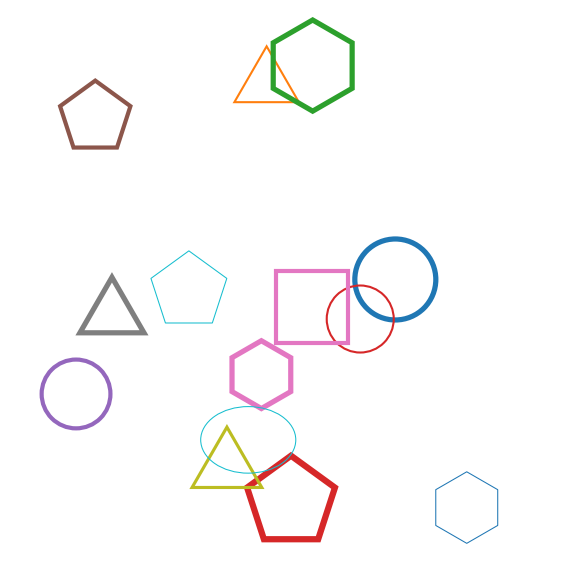[{"shape": "circle", "thickness": 2.5, "radius": 0.35, "center": [0.685, 0.515]}, {"shape": "hexagon", "thickness": 0.5, "radius": 0.31, "center": [0.808, 0.12]}, {"shape": "triangle", "thickness": 1, "radius": 0.32, "center": [0.462, 0.854]}, {"shape": "hexagon", "thickness": 2.5, "radius": 0.39, "center": [0.541, 0.886]}, {"shape": "circle", "thickness": 1, "radius": 0.29, "center": [0.624, 0.447]}, {"shape": "pentagon", "thickness": 3, "radius": 0.4, "center": [0.504, 0.13]}, {"shape": "circle", "thickness": 2, "radius": 0.3, "center": [0.132, 0.317]}, {"shape": "pentagon", "thickness": 2, "radius": 0.32, "center": [0.165, 0.795]}, {"shape": "square", "thickness": 2, "radius": 0.31, "center": [0.54, 0.467]}, {"shape": "hexagon", "thickness": 2.5, "radius": 0.29, "center": [0.453, 0.35]}, {"shape": "triangle", "thickness": 2.5, "radius": 0.32, "center": [0.194, 0.455]}, {"shape": "triangle", "thickness": 1.5, "radius": 0.35, "center": [0.393, 0.19]}, {"shape": "oval", "thickness": 0.5, "radius": 0.41, "center": [0.43, 0.237]}, {"shape": "pentagon", "thickness": 0.5, "radius": 0.35, "center": [0.327, 0.496]}]